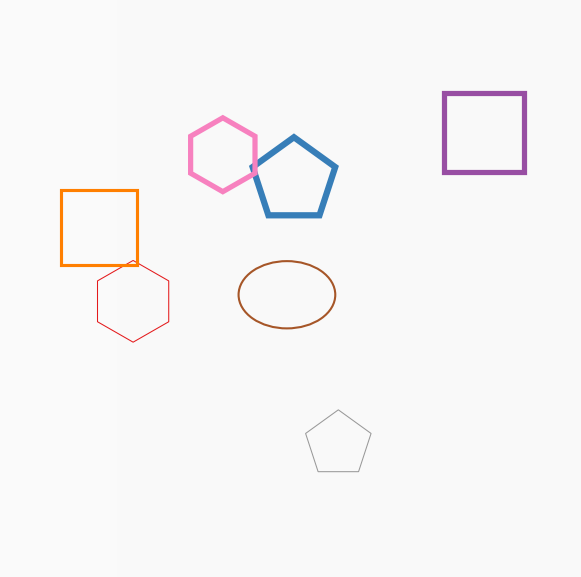[{"shape": "hexagon", "thickness": 0.5, "radius": 0.35, "center": [0.229, 0.477]}, {"shape": "pentagon", "thickness": 3, "radius": 0.37, "center": [0.506, 0.687]}, {"shape": "square", "thickness": 2.5, "radius": 0.34, "center": [0.833, 0.77]}, {"shape": "square", "thickness": 1.5, "radius": 0.33, "center": [0.17, 0.605]}, {"shape": "oval", "thickness": 1, "radius": 0.42, "center": [0.494, 0.489]}, {"shape": "hexagon", "thickness": 2.5, "radius": 0.32, "center": [0.383, 0.731]}, {"shape": "pentagon", "thickness": 0.5, "radius": 0.3, "center": [0.582, 0.23]}]